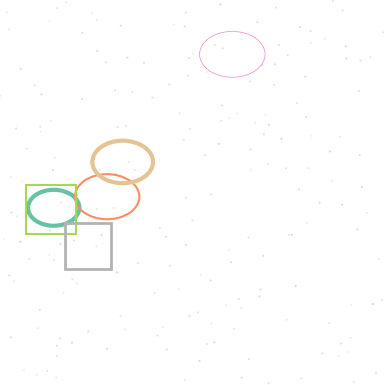[{"shape": "oval", "thickness": 3, "radius": 0.33, "center": [0.139, 0.46]}, {"shape": "oval", "thickness": 1.5, "radius": 0.42, "center": [0.278, 0.489]}, {"shape": "oval", "thickness": 0.5, "radius": 0.43, "center": [0.603, 0.859]}, {"shape": "square", "thickness": 1.5, "radius": 0.32, "center": [0.133, 0.455]}, {"shape": "oval", "thickness": 3, "radius": 0.39, "center": [0.319, 0.579]}, {"shape": "square", "thickness": 2, "radius": 0.3, "center": [0.229, 0.361]}]